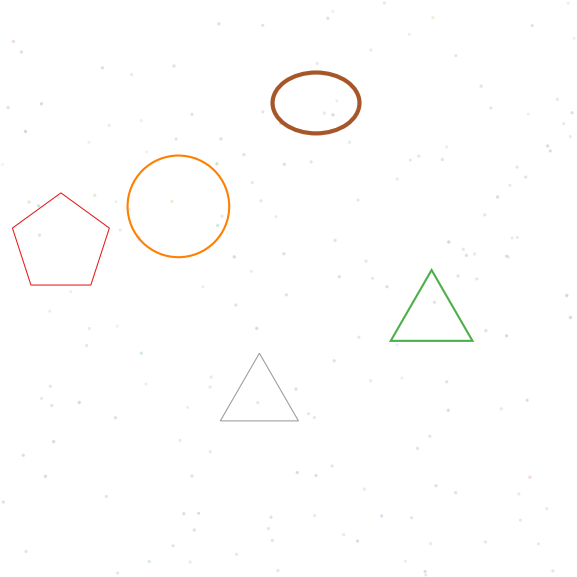[{"shape": "pentagon", "thickness": 0.5, "radius": 0.44, "center": [0.105, 0.577]}, {"shape": "triangle", "thickness": 1, "radius": 0.41, "center": [0.747, 0.45]}, {"shape": "circle", "thickness": 1, "radius": 0.44, "center": [0.309, 0.642]}, {"shape": "oval", "thickness": 2, "radius": 0.38, "center": [0.547, 0.821]}, {"shape": "triangle", "thickness": 0.5, "radius": 0.39, "center": [0.449, 0.309]}]